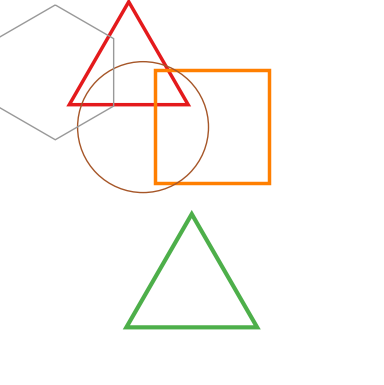[{"shape": "triangle", "thickness": 2.5, "radius": 0.89, "center": [0.334, 0.817]}, {"shape": "triangle", "thickness": 3, "radius": 0.98, "center": [0.498, 0.248]}, {"shape": "square", "thickness": 2.5, "radius": 0.74, "center": [0.55, 0.671]}, {"shape": "circle", "thickness": 1, "radius": 0.85, "center": [0.372, 0.67]}, {"shape": "hexagon", "thickness": 1, "radius": 0.88, "center": [0.144, 0.812]}]